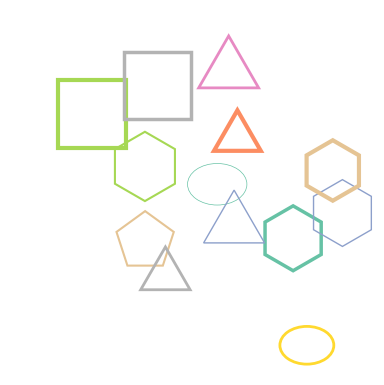[{"shape": "oval", "thickness": 0.5, "radius": 0.39, "center": [0.564, 0.521]}, {"shape": "hexagon", "thickness": 2.5, "radius": 0.42, "center": [0.761, 0.381]}, {"shape": "triangle", "thickness": 3, "radius": 0.35, "center": [0.617, 0.643]}, {"shape": "hexagon", "thickness": 1, "radius": 0.43, "center": [0.889, 0.447]}, {"shape": "triangle", "thickness": 1, "radius": 0.46, "center": [0.608, 0.415]}, {"shape": "triangle", "thickness": 2, "radius": 0.45, "center": [0.594, 0.817]}, {"shape": "hexagon", "thickness": 1.5, "radius": 0.45, "center": [0.376, 0.568]}, {"shape": "square", "thickness": 3, "radius": 0.44, "center": [0.239, 0.703]}, {"shape": "oval", "thickness": 2, "radius": 0.35, "center": [0.797, 0.103]}, {"shape": "hexagon", "thickness": 3, "radius": 0.39, "center": [0.864, 0.557]}, {"shape": "pentagon", "thickness": 1.5, "radius": 0.39, "center": [0.377, 0.373]}, {"shape": "square", "thickness": 2.5, "radius": 0.44, "center": [0.409, 0.778]}, {"shape": "triangle", "thickness": 2, "radius": 0.37, "center": [0.43, 0.284]}]